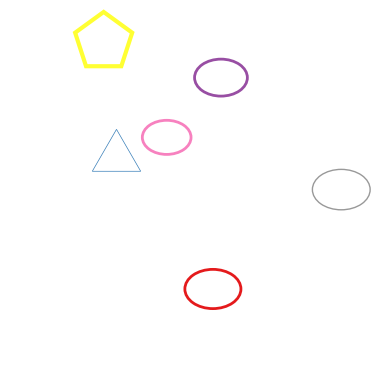[{"shape": "oval", "thickness": 2, "radius": 0.36, "center": [0.553, 0.249]}, {"shape": "triangle", "thickness": 0.5, "radius": 0.36, "center": [0.303, 0.591]}, {"shape": "oval", "thickness": 2, "radius": 0.34, "center": [0.574, 0.798]}, {"shape": "pentagon", "thickness": 3, "radius": 0.39, "center": [0.269, 0.891]}, {"shape": "oval", "thickness": 2, "radius": 0.32, "center": [0.433, 0.643]}, {"shape": "oval", "thickness": 1, "radius": 0.37, "center": [0.886, 0.508]}]